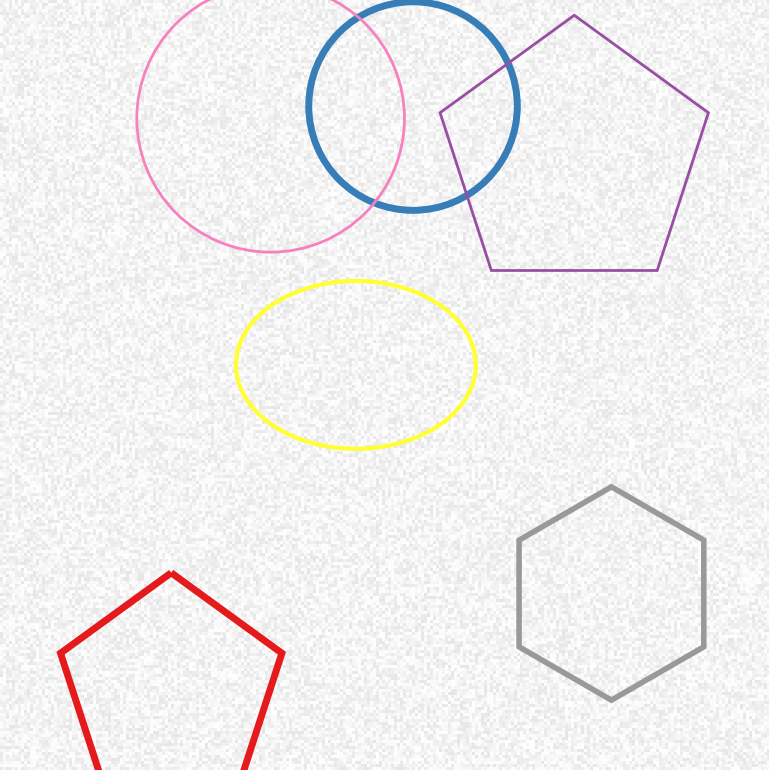[{"shape": "pentagon", "thickness": 2.5, "radius": 0.76, "center": [0.222, 0.105]}, {"shape": "circle", "thickness": 2.5, "radius": 0.68, "center": [0.536, 0.862]}, {"shape": "pentagon", "thickness": 1, "radius": 0.92, "center": [0.746, 0.797]}, {"shape": "oval", "thickness": 1.5, "radius": 0.78, "center": [0.462, 0.526]}, {"shape": "circle", "thickness": 1, "radius": 0.87, "center": [0.351, 0.846]}, {"shape": "hexagon", "thickness": 2, "radius": 0.69, "center": [0.794, 0.229]}]